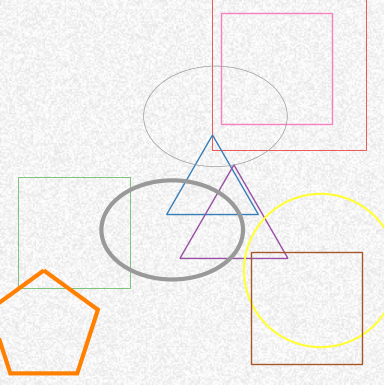[{"shape": "square", "thickness": 0.5, "radius": 1.0, "center": [0.751, 0.811]}, {"shape": "triangle", "thickness": 1, "radius": 0.69, "center": [0.552, 0.512]}, {"shape": "square", "thickness": 0.5, "radius": 0.72, "center": [0.193, 0.396]}, {"shape": "triangle", "thickness": 1, "radius": 0.81, "center": [0.608, 0.41]}, {"shape": "pentagon", "thickness": 3, "radius": 0.74, "center": [0.114, 0.15]}, {"shape": "circle", "thickness": 1.5, "radius": 1.0, "center": [0.833, 0.297]}, {"shape": "square", "thickness": 1, "radius": 0.72, "center": [0.797, 0.2]}, {"shape": "square", "thickness": 1, "radius": 0.72, "center": [0.719, 0.823]}, {"shape": "oval", "thickness": 0.5, "radius": 0.93, "center": [0.56, 0.698]}, {"shape": "oval", "thickness": 3, "radius": 0.92, "center": [0.447, 0.403]}]